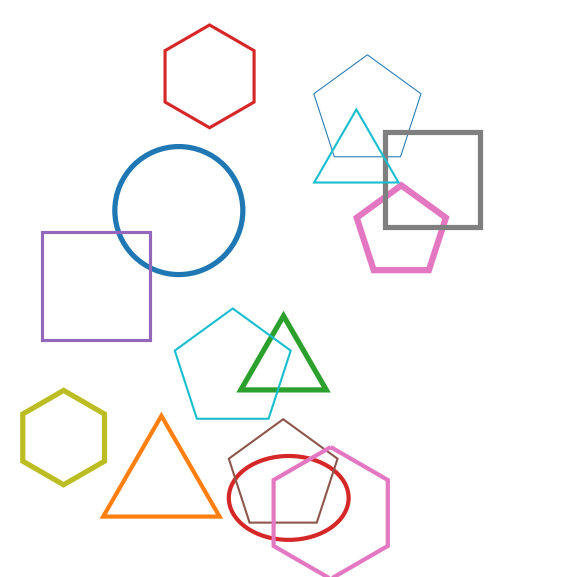[{"shape": "circle", "thickness": 2.5, "radius": 0.55, "center": [0.31, 0.635]}, {"shape": "pentagon", "thickness": 0.5, "radius": 0.49, "center": [0.636, 0.807]}, {"shape": "triangle", "thickness": 2, "radius": 0.58, "center": [0.279, 0.163]}, {"shape": "triangle", "thickness": 2.5, "radius": 0.43, "center": [0.491, 0.367]}, {"shape": "oval", "thickness": 2, "radius": 0.52, "center": [0.5, 0.137]}, {"shape": "hexagon", "thickness": 1.5, "radius": 0.45, "center": [0.363, 0.867]}, {"shape": "square", "thickness": 1.5, "radius": 0.47, "center": [0.166, 0.504]}, {"shape": "pentagon", "thickness": 1, "radius": 0.49, "center": [0.49, 0.174]}, {"shape": "hexagon", "thickness": 2, "radius": 0.57, "center": [0.573, 0.111]}, {"shape": "pentagon", "thickness": 3, "radius": 0.41, "center": [0.695, 0.597]}, {"shape": "square", "thickness": 2.5, "radius": 0.41, "center": [0.749, 0.688]}, {"shape": "hexagon", "thickness": 2.5, "radius": 0.41, "center": [0.11, 0.241]}, {"shape": "pentagon", "thickness": 1, "radius": 0.53, "center": [0.403, 0.359]}, {"shape": "triangle", "thickness": 1, "radius": 0.42, "center": [0.617, 0.725]}]